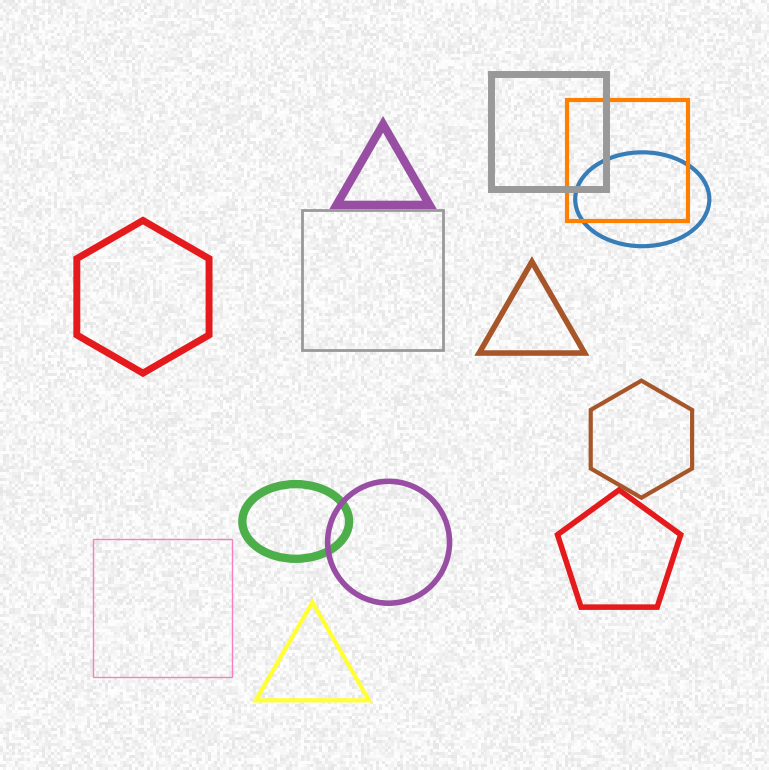[{"shape": "hexagon", "thickness": 2.5, "radius": 0.5, "center": [0.186, 0.615]}, {"shape": "pentagon", "thickness": 2, "radius": 0.42, "center": [0.804, 0.28]}, {"shape": "oval", "thickness": 1.5, "radius": 0.44, "center": [0.834, 0.741]}, {"shape": "oval", "thickness": 3, "radius": 0.35, "center": [0.384, 0.323]}, {"shape": "triangle", "thickness": 3, "radius": 0.35, "center": [0.497, 0.769]}, {"shape": "circle", "thickness": 2, "radius": 0.4, "center": [0.505, 0.296]}, {"shape": "square", "thickness": 1.5, "radius": 0.39, "center": [0.815, 0.792]}, {"shape": "triangle", "thickness": 1.5, "radius": 0.42, "center": [0.406, 0.133]}, {"shape": "hexagon", "thickness": 1.5, "radius": 0.38, "center": [0.833, 0.43]}, {"shape": "triangle", "thickness": 2, "radius": 0.4, "center": [0.691, 0.581]}, {"shape": "square", "thickness": 0.5, "radius": 0.45, "center": [0.211, 0.21]}, {"shape": "square", "thickness": 2.5, "radius": 0.37, "center": [0.712, 0.829]}, {"shape": "square", "thickness": 1, "radius": 0.46, "center": [0.484, 0.637]}]